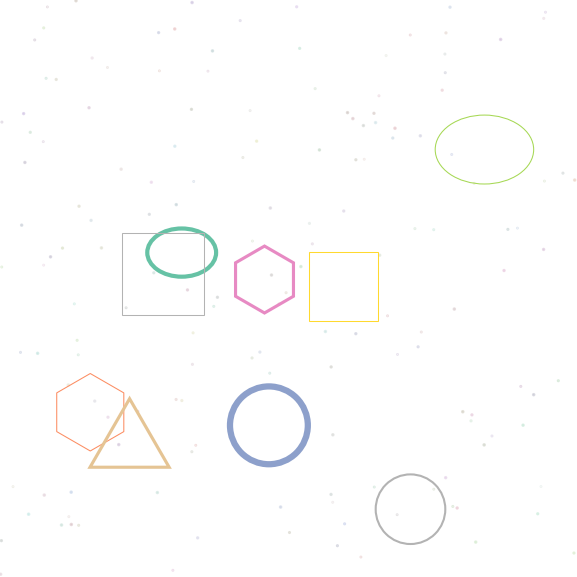[{"shape": "oval", "thickness": 2, "radius": 0.3, "center": [0.315, 0.562]}, {"shape": "hexagon", "thickness": 0.5, "radius": 0.34, "center": [0.156, 0.285]}, {"shape": "circle", "thickness": 3, "radius": 0.34, "center": [0.466, 0.263]}, {"shape": "hexagon", "thickness": 1.5, "radius": 0.29, "center": [0.458, 0.515]}, {"shape": "oval", "thickness": 0.5, "radius": 0.43, "center": [0.839, 0.74]}, {"shape": "square", "thickness": 0.5, "radius": 0.3, "center": [0.595, 0.503]}, {"shape": "triangle", "thickness": 1.5, "radius": 0.4, "center": [0.224, 0.23]}, {"shape": "square", "thickness": 0.5, "radius": 0.35, "center": [0.283, 0.524]}, {"shape": "circle", "thickness": 1, "radius": 0.3, "center": [0.711, 0.117]}]